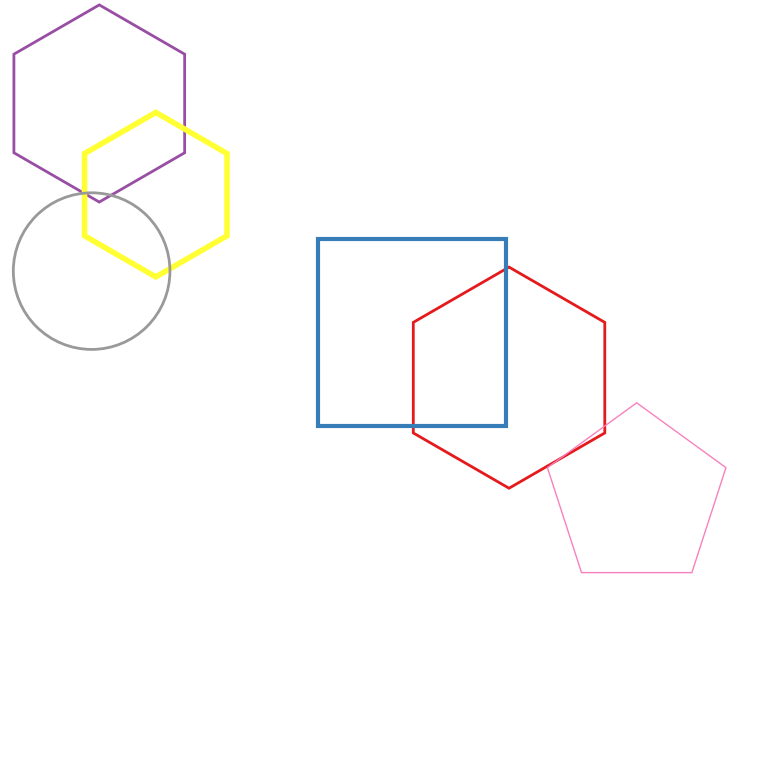[{"shape": "hexagon", "thickness": 1, "radius": 0.72, "center": [0.661, 0.51]}, {"shape": "square", "thickness": 1.5, "radius": 0.61, "center": [0.535, 0.568]}, {"shape": "hexagon", "thickness": 1, "radius": 0.64, "center": [0.129, 0.866]}, {"shape": "hexagon", "thickness": 2, "radius": 0.53, "center": [0.202, 0.747]}, {"shape": "pentagon", "thickness": 0.5, "radius": 0.61, "center": [0.827, 0.355]}, {"shape": "circle", "thickness": 1, "radius": 0.51, "center": [0.119, 0.648]}]